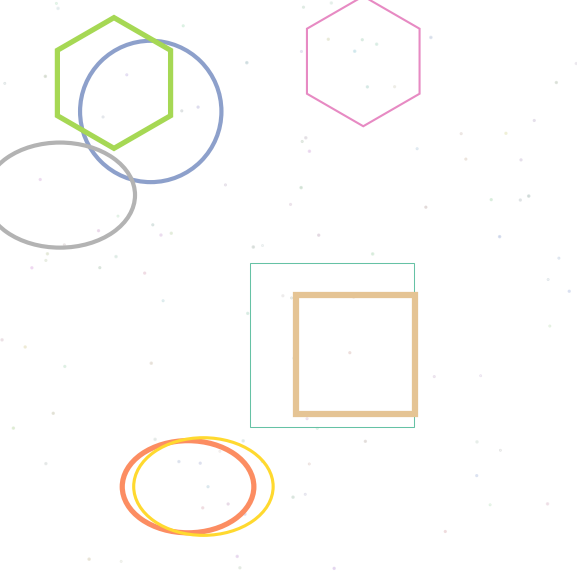[{"shape": "square", "thickness": 0.5, "radius": 0.71, "center": [0.575, 0.401]}, {"shape": "oval", "thickness": 2.5, "radius": 0.57, "center": [0.326, 0.156]}, {"shape": "circle", "thickness": 2, "radius": 0.61, "center": [0.261, 0.806]}, {"shape": "hexagon", "thickness": 1, "radius": 0.56, "center": [0.629, 0.893]}, {"shape": "hexagon", "thickness": 2.5, "radius": 0.57, "center": [0.197, 0.855]}, {"shape": "oval", "thickness": 1.5, "radius": 0.6, "center": [0.352, 0.157]}, {"shape": "square", "thickness": 3, "radius": 0.51, "center": [0.616, 0.385]}, {"shape": "oval", "thickness": 2, "radius": 0.65, "center": [0.104, 0.661]}]